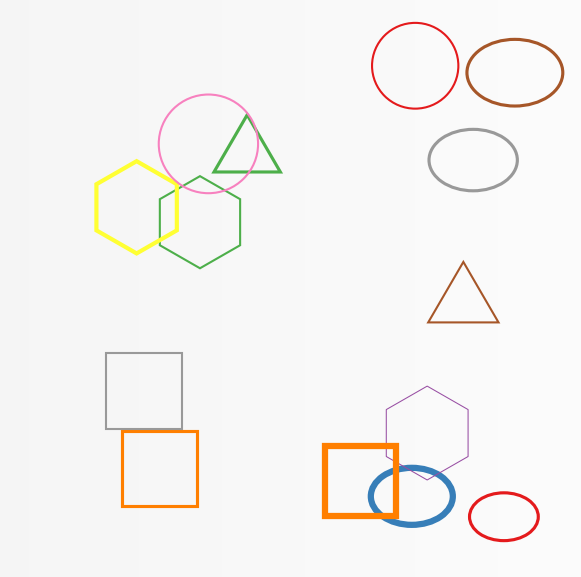[{"shape": "circle", "thickness": 1, "radius": 0.37, "center": [0.714, 0.885]}, {"shape": "oval", "thickness": 1.5, "radius": 0.3, "center": [0.867, 0.104]}, {"shape": "oval", "thickness": 3, "radius": 0.35, "center": [0.709, 0.14]}, {"shape": "hexagon", "thickness": 1, "radius": 0.4, "center": [0.344, 0.614]}, {"shape": "triangle", "thickness": 1.5, "radius": 0.33, "center": [0.425, 0.734]}, {"shape": "hexagon", "thickness": 0.5, "radius": 0.41, "center": [0.735, 0.249]}, {"shape": "square", "thickness": 1.5, "radius": 0.32, "center": [0.274, 0.188]}, {"shape": "square", "thickness": 3, "radius": 0.3, "center": [0.62, 0.166]}, {"shape": "hexagon", "thickness": 2, "radius": 0.4, "center": [0.235, 0.64]}, {"shape": "triangle", "thickness": 1, "radius": 0.35, "center": [0.797, 0.476]}, {"shape": "oval", "thickness": 1.5, "radius": 0.41, "center": [0.886, 0.873]}, {"shape": "circle", "thickness": 1, "radius": 0.43, "center": [0.359, 0.75]}, {"shape": "oval", "thickness": 1.5, "radius": 0.38, "center": [0.814, 0.722]}, {"shape": "square", "thickness": 1, "radius": 0.33, "center": [0.248, 0.322]}]